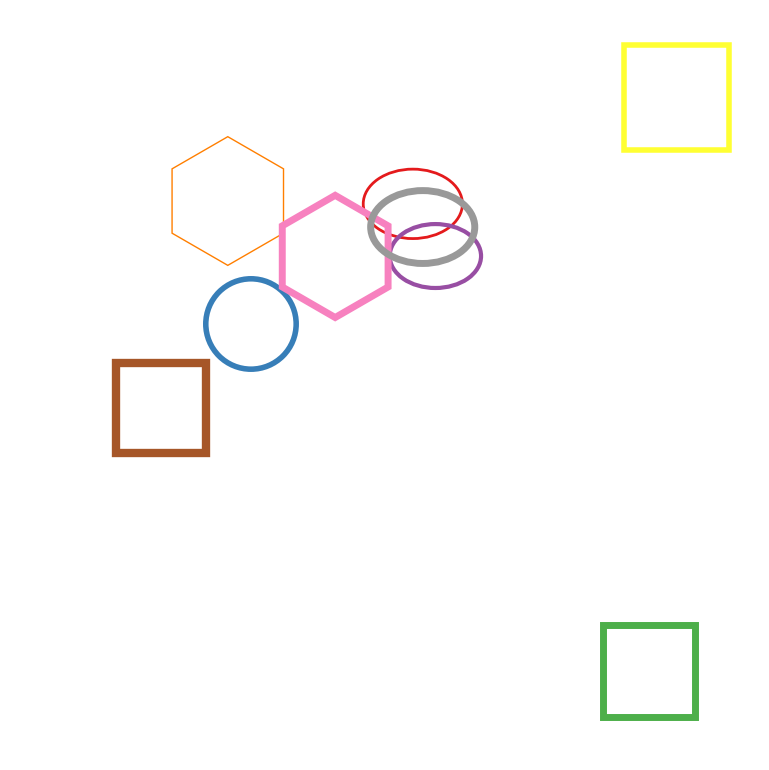[{"shape": "oval", "thickness": 1, "radius": 0.32, "center": [0.536, 0.735]}, {"shape": "circle", "thickness": 2, "radius": 0.29, "center": [0.326, 0.579]}, {"shape": "square", "thickness": 2.5, "radius": 0.3, "center": [0.843, 0.129]}, {"shape": "oval", "thickness": 1.5, "radius": 0.3, "center": [0.565, 0.667]}, {"shape": "hexagon", "thickness": 0.5, "radius": 0.42, "center": [0.296, 0.739]}, {"shape": "square", "thickness": 2, "radius": 0.34, "center": [0.878, 0.873]}, {"shape": "square", "thickness": 3, "radius": 0.29, "center": [0.209, 0.47]}, {"shape": "hexagon", "thickness": 2.5, "radius": 0.4, "center": [0.435, 0.667]}, {"shape": "oval", "thickness": 2.5, "radius": 0.34, "center": [0.549, 0.705]}]